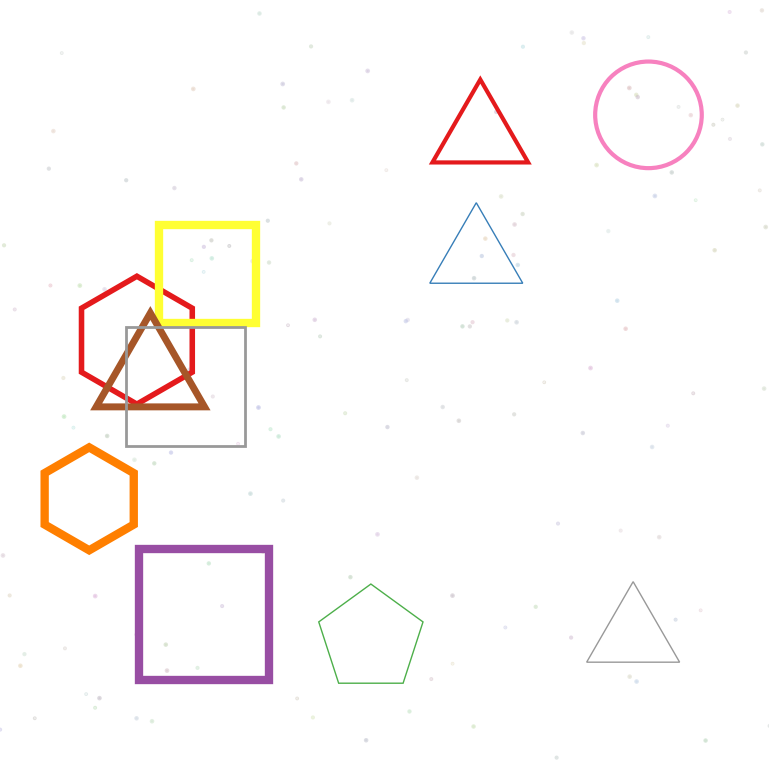[{"shape": "hexagon", "thickness": 2, "radius": 0.42, "center": [0.178, 0.558]}, {"shape": "triangle", "thickness": 1.5, "radius": 0.36, "center": [0.624, 0.825]}, {"shape": "triangle", "thickness": 0.5, "radius": 0.35, "center": [0.619, 0.667]}, {"shape": "pentagon", "thickness": 0.5, "radius": 0.36, "center": [0.482, 0.17]}, {"shape": "square", "thickness": 3, "radius": 0.42, "center": [0.265, 0.201]}, {"shape": "hexagon", "thickness": 3, "radius": 0.33, "center": [0.116, 0.352]}, {"shape": "square", "thickness": 3, "radius": 0.32, "center": [0.269, 0.645]}, {"shape": "triangle", "thickness": 2.5, "radius": 0.41, "center": [0.195, 0.512]}, {"shape": "circle", "thickness": 1.5, "radius": 0.35, "center": [0.842, 0.851]}, {"shape": "square", "thickness": 1, "radius": 0.39, "center": [0.241, 0.498]}, {"shape": "triangle", "thickness": 0.5, "radius": 0.35, "center": [0.822, 0.175]}]